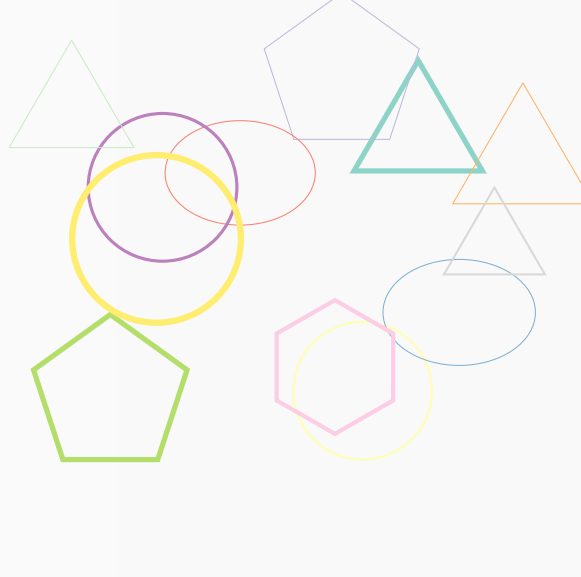[{"shape": "triangle", "thickness": 2.5, "radius": 0.64, "center": [0.719, 0.767]}, {"shape": "circle", "thickness": 1, "radius": 0.6, "center": [0.624, 0.323]}, {"shape": "pentagon", "thickness": 0.5, "radius": 0.7, "center": [0.588, 0.871]}, {"shape": "oval", "thickness": 0.5, "radius": 0.65, "center": [0.413, 0.7]}, {"shape": "oval", "thickness": 0.5, "radius": 0.66, "center": [0.79, 0.458]}, {"shape": "triangle", "thickness": 0.5, "radius": 0.7, "center": [0.9, 0.716]}, {"shape": "pentagon", "thickness": 2.5, "radius": 0.69, "center": [0.19, 0.316]}, {"shape": "hexagon", "thickness": 2, "radius": 0.58, "center": [0.576, 0.364]}, {"shape": "triangle", "thickness": 1, "radius": 0.5, "center": [0.851, 0.574]}, {"shape": "circle", "thickness": 1.5, "radius": 0.64, "center": [0.28, 0.675]}, {"shape": "triangle", "thickness": 0.5, "radius": 0.62, "center": [0.123, 0.806]}, {"shape": "circle", "thickness": 3, "radius": 0.73, "center": [0.269, 0.585]}]